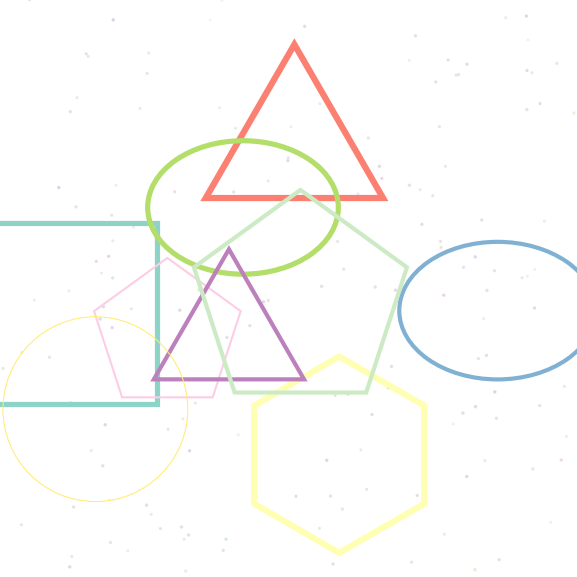[{"shape": "square", "thickness": 2.5, "radius": 0.79, "center": [0.114, 0.456]}, {"shape": "hexagon", "thickness": 3, "radius": 0.85, "center": [0.587, 0.212]}, {"shape": "triangle", "thickness": 3, "radius": 0.89, "center": [0.51, 0.745]}, {"shape": "oval", "thickness": 2, "radius": 0.85, "center": [0.862, 0.461]}, {"shape": "oval", "thickness": 2.5, "radius": 0.83, "center": [0.421, 0.64]}, {"shape": "pentagon", "thickness": 1, "radius": 0.67, "center": [0.29, 0.419]}, {"shape": "triangle", "thickness": 2, "radius": 0.75, "center": [0.396, 0.417]}, {"shape": "pentagon", "thickness": 2, "radius": 0.97, "center": [0.52, 0.476]}, {"shape": "circle", "thickness": 0.5, "radius": 0.8, "center": [0.165, 0.291]}]